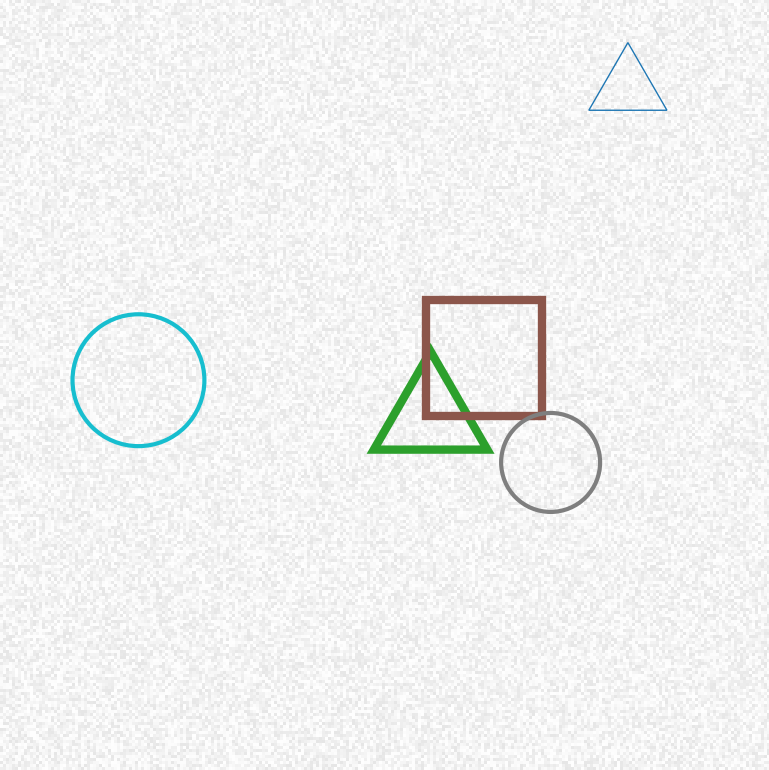[{"shape": "triangle", "thickness": 0.5, "radius": 0.29, "center": [0.815, 0.886]}, {"shape": "triangle", "thickness": 3, "radius": 0.43, "center": [0.559, 0.459]}, {"shape": "square", "thickness": 3, "radius": 0.38, "center": [0.629, 0.535]}, {"shape": "circle", "thickness": 1.5, "radius": 0.32, "center": [0.715, 0.399]}, {"shape": "circle", "thickness": 1.5, "radius": 0.43, "center": [0.18, 0.506]}]